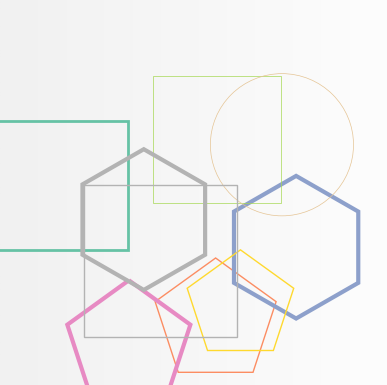[{"shape": "square", "thickness": 2, "radius": 0.83, "center": [0.163, 0.518]}, {"shape": "pentagon", "thickness": 1, "radius": 0.82, "center": [0.556, 0.166]}, {"shape": "hexagon", "thickness": 3, "radius": 0.93, "center": [0.764, 0.358]}, {"shape": "pentagon", "thickness": 3, "radius": 0.83, "center": [0.333, 0.105]}, {"shape": "square", "thickness": 0.5, "radius": 0.82, "center": [0.559, 0.638]}, {"shape": "pentagon", "thickness": 1, "radius": 0.72, "center": [0.621, 0.207]}, {"shape": "circle", "thickness": 0.5, "radius": 0.92, "center": [0.728, 0.624]}, {"shape": "square", "thickness": 1, "radius": 0.98, "center": [0.414, 0.323]}, {"shape": "hexagon", "thickness": 3, "radius": 0.91, "center": [0.371, 0.43]}]